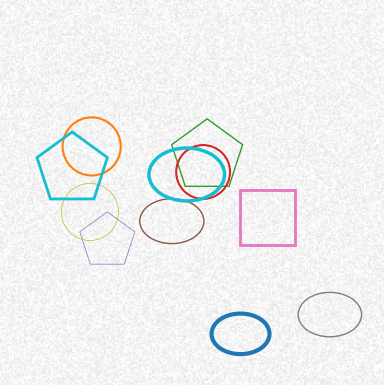[{"shape": "oval", "thickness": 3, "radius": 0.38, "center": [0.625, 0.133]}, {"shape": "circle", "thickness": 1.5, "radius": 0.38, "center": [0.238, 0.62]}, {"shape": "pentagon", "thickness": 1, "radius": 0.48, "center": [0.538, 0.594]}, {"shape": "circle", "thickness": 1.5, "radius": 0.35, "center": [0.528, 0.553]}, {"shape": "pentagon", "thickness": 0.5, "radius": 0.38, "center": [0.279, 0.375]}, {"shape": "oval", "thickness": 1, "radius": 0.42, "center": [0.446, 0.426]}, {"shape": "square", "thickness": 2, "radius": 0.36, "center": [0.694, 0.435]}, {"shape": "oval", "thickness": 1, "radius": 0.41, "center": [0.857, 0.183]}, {"shape": "circle", "thickness": 0.5, "radius": 0.37, "center": [0.234, 0.449]}, {"shape": "pentagon", "thickness": 2, "radius": 0.48, "center": [0.188, 0.561]}, {"shape": "oval", "thickness": 2.5, "radius": 0.49, "center": [0.485, 0.547]}]